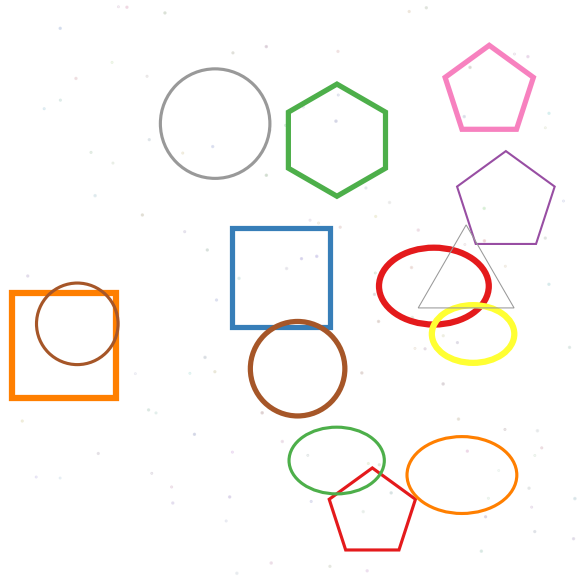[{"shape": "oval", "thickness": 3, "radius": 0.48, "center": [0.751, 0.504]}, {"shape": "pentagon", "thickness": 1.5, "radius": 0.39, "center": [0.645, 0.11]}, {"shape": "square", "thickness": 2.5, "radius": 0.43, "center": [0.486, 0.519]}, {"shape": "hexagon", "thickness": 2.5, "radius": 0.49, "center": [0.583, 0.756]}, {"shape": "oval", "thickness": 1.5, "radius": 0.41, "center": [0.583, 0.202]}, {"shape": "pentagon", "thickness": 1, "radius": 0.44, "center": [0.876, 0.649]}, {"shape": "oval", "thickness": 1.5, "radius": 0.48, "center": [0.8, 0.177]}, {"shape": "square", "thickness": 3, "radius": 0.45, "center": [0.111, 0.401]}, {"shape": "oval", "thickness": 3, "radius": 0.36, "center": [0.819, 0.421]}, {"shape": "circle", "thickness": 1.5, "radius": 0.35, "center": [0.134, 0.438]}, {"shape": "circle", "thickness": 2.5, "radius": 0.41, "center": [0.515, 0.361]}, {"shape": "pentagon", "thickness": 2.5, "radius": 0.4, "center": [0.847, 0.84]}, {"shape": "triangle", "thickness": 0.5, "radius": 0.48, "center": [0.807, 0.514]}, {"shape": "circle", "thickness": 1.5, "radius": 0.47, "center": [0.373, 0.785]}]